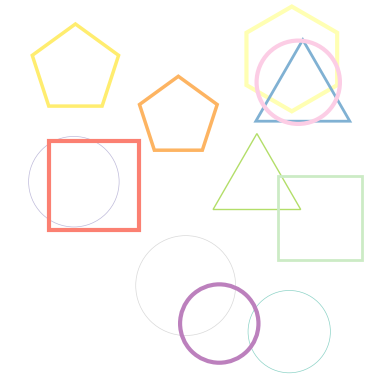[{"shape": "circle", "thickness": 0.5, "radius": 0.53, "center": [0.751, 0.139]}, {"shape": "hexagon", "thickness": 3, "radius": 0.68, "center": [0.758, 0.847]}, {"shape": "circle", "thickness": 0.5, "radius": 0.59, "center": [0.192, 0.528]}, {"shape": "square", "thickness": 3, "radius": 0.58, "center": [0.245, 0.518]}, {"shape": "triangle", "thickness": 2, "radius": 0.7, "center": [0.787, 0.756]}, {"shape": "pentagon", "thickness": 2.5, "radius": 0.53, "center": [0.463, 0.696]}, {"shape": "triangle", "thickness": 1, "radius": 0.66, "center": [0.667, 0.522]}, {"shape": "circle", "thickness": 3, "radius": 0.54, "center": [0.775, 0.786]}, {"shape": "circle", "thickness": 0.5, "radius": 0.65, "center": [0.482, 0.258]}, {"shape": "circle", "thickness": 3, "radius": 0.51, "center": [0.57, 0.16]}, {"shape": "square", "thickness": 2, "radius": 0.54, "center": [0.831, 0.434]}, {"shape": "pentagon", "thickness": 2.5, "radius": 0.59, "center": [0.196, 0.82]}]